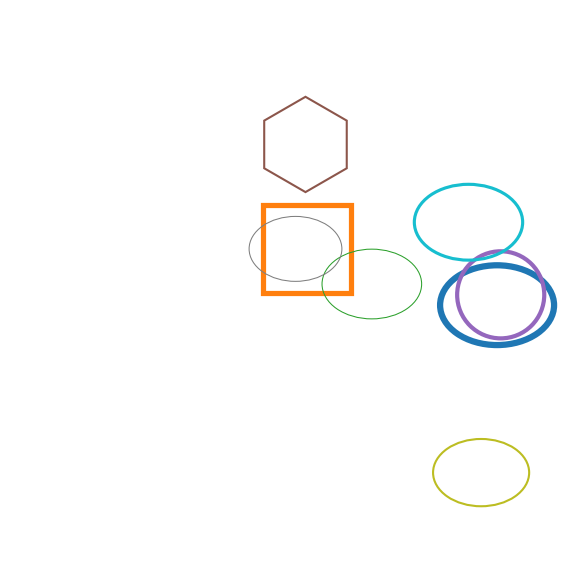[{"shape": "oval", "thickness": 3, "radius": 0.49, "center": [0.861, 0.471]}, {"shape": "square", "thickness": 2.5, "radius": 0.38, "center": [0.531, 0.568]}, {"shape": "oval", "thickness": 0.5, "radius": 0.43, "center": [0.644, 0.507]}, {"shape": "circle", "thickness": 2, "radius": 0.38, "center": [0.867, 0.489]}, {"shape": "hexagon", "thickness": 1, "radius": 0.41, "center": [0.529, 0.749]}, {"shape": "oval", "thickness": 0.5, "radius": 0.4, "center": [0.512, 0.568]}, {"shape": "oval", "thickness": 1, "radius": 0.42, "center": [0.833, 0.181]}, {"shape": "oval", "thickness": 1.5, "radius": 0.47, "center": [0.811, 0.614]}]